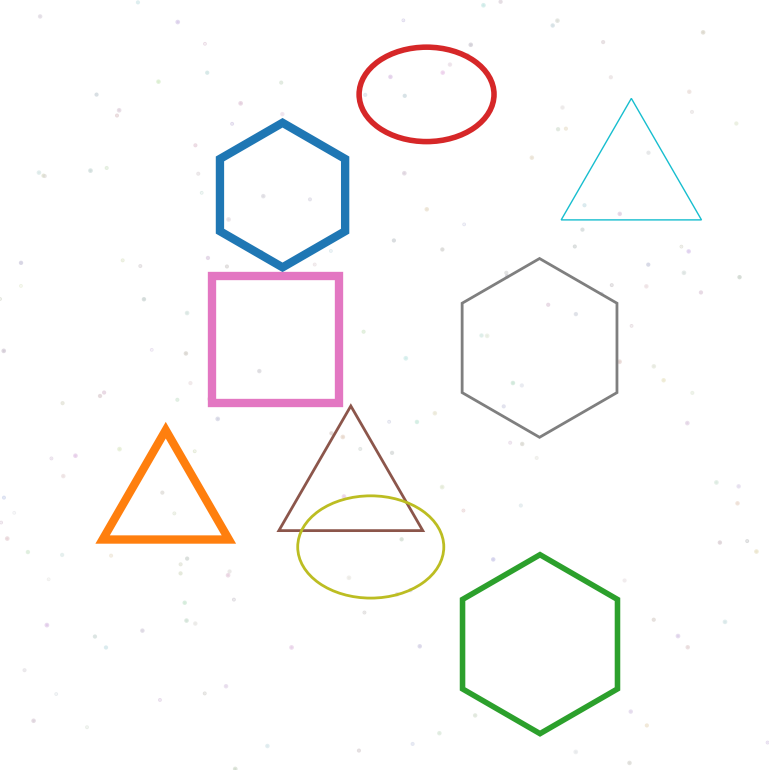[{"shape": "hexagon", "thickness": 3, "radius": 0.47, "center": [0.367, 0.747]}, {"shape": "triangle", "thickness": 3, "radius": 0.47, "center": [0.215, 0.347]}, {"shape": "hexagon", "thickness": 2, "radius": 0.58, "center": [0.701, 0.163]}, {"shape": "oval", "thickness": 2, "radius": 0.44, "center": [0.554, 0.877]}, {"shape": "triangle", "thickness": 1, "radius": 0.54, "center": [0.456, 0.365]}, {"shape": "square", "thickness": 3, "radius": 0.41, "center": [0.358, 0.559]}, {"shape": "hexagon", "thickness": 1, "radius": 0.58, "center": [0.701, 0.548]}, {"shape": "oval", "thickness": 1, "radius": 0.47, "center": [0.481, 0.29]}, {"shape": "triangle", "thickness": 0.5, "radius": 0.53, "center": [0.82, 0.767]}]